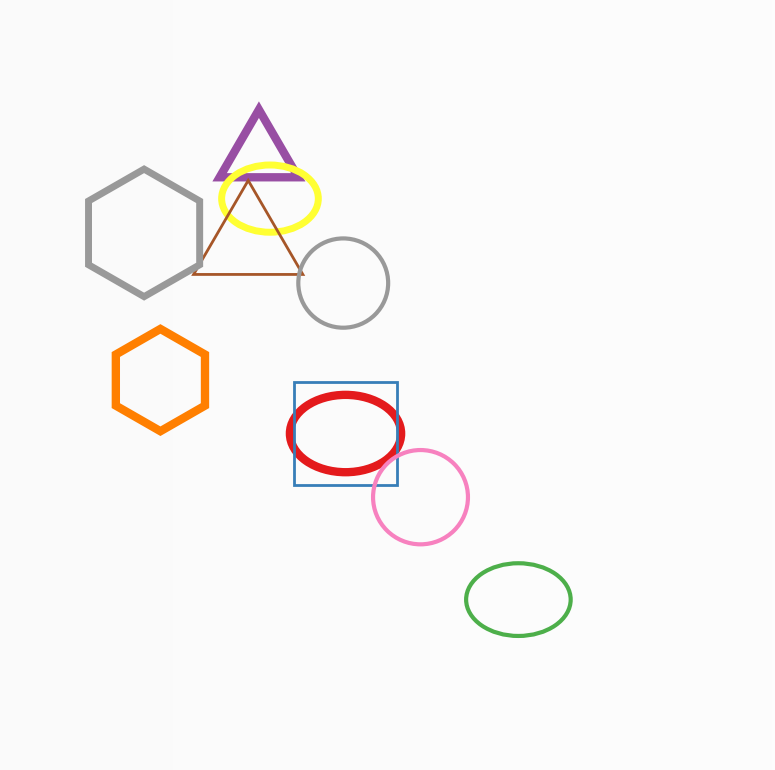[{"shape": "oval", "thickness": 3, "radius": 0.36, "center": [0.446, 0.437]}, {"shape": "square", "thickness": 1, "radius": 0.33, "center": [0.445, 0.437]}, {"shape": "oval", "thickness": 1.5, "radius": 0.34, "center": [0.669, 0.221]}, {"shape": "triangle", "thickness": 3, "radius": 0.29, "center": [0.334, 0.799]}, {"shape": "hexagon", "thickness": 3, "radius": 0.33, "center": [0.207, 0.506]}, {"shape": "oval", "thickness": 2.5, "radius": 0.31, "center": [0.348, 0.742]}, {"shape": "triangle", "thickness": 1, "radius": 0.41, "center": [0.32, 0.684]}, {"shape": "circle", "thickness": 1.5, "radius": 0.31, "center": [0.543, 0.354]}, {"shape": "circle", "thickness": 1.5, "radius": 0.29, "center": [0.443, 0.632]}, {"shape": "hexagon", "thickness": 2.5, "radius": 0.41, "center": [0.186, 0.698]}]